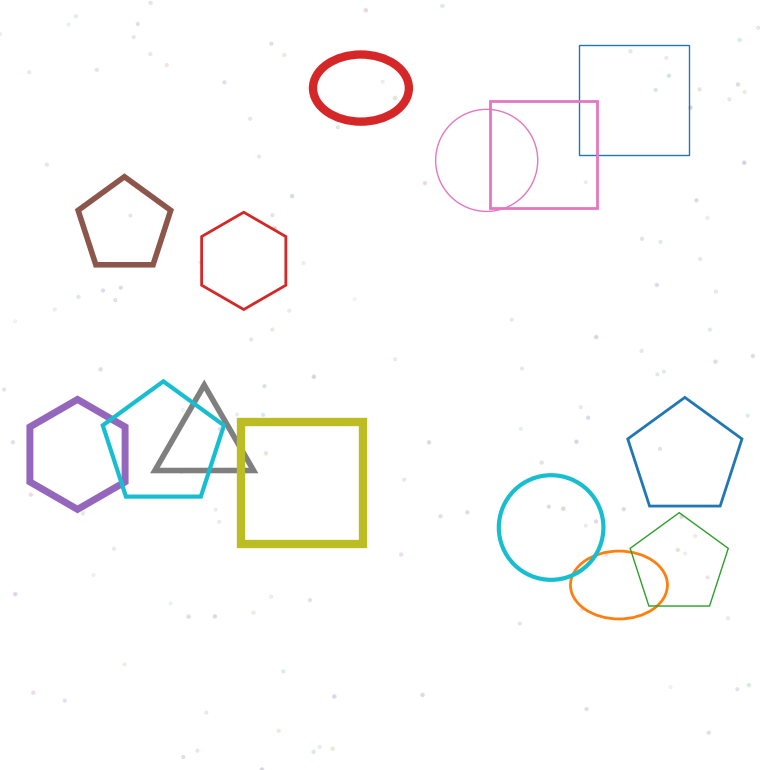[{"shape": "square", "thickness": 0.5, "radius": 0.36, "center": [0.823, 0.87]}, {"shape": "pentagon", "thickness": 1, "radius": 0.39, "center": [0.889, 0.406]}, {"shape": "oval", "thickness": 1, "radius": 0.31, "center": [0.804, 0.24]}, {"shape": "pentagon", "thickness": 0.5, "radius": 0.33, "center": [0.882, 0.267]}, {"shape": "oval", "thickness": 3, "radius": 0.31, "center": [0.469, 0.886]}, {"shape": "hexagon", "thickness": 1, "radius": 0.32, "center": [0.317, 0.661]}, {"shape": "hexagon", "thickness": 2.5, "radius": 0.36, "center": [0.101, 0.41]}, {"shape": "pentagon", "thickness": 2, "radius": 0.32, "center": [0.162, 0.707]}, {"shape": "square", "thickness": 1, "radius": 0.35, "center": [0.706, 0.799]}, {"shape": "circle", "thickness": 0.5, "radius": 0.33, "center": [0.632, 0.792]}, {"shape": "triangle", "thickness": 2, "radius": 0.37, "center": [0.265, 0.426]}, {"shape": "square", "thickness": 3, "radius": 0.39, "center": [0.392, 0.373]}, {"shape": "circle", "thickness": 1.5, "radius": 0.34, "center": [0.716, 0.315]}, {"shape": "pentagon", "thickness": 1.5, "radius": 0.41, "center": [0.212, 0.422]}]